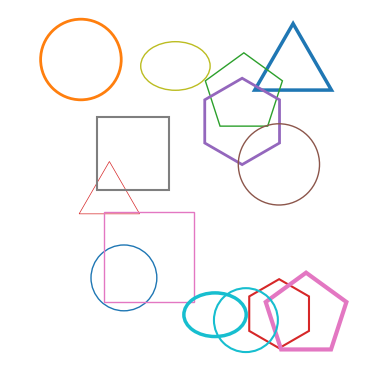[{"shape": "triangle", "thickness": 2.5, "radius": 0.58, "center": [0.761, 0.824]}, {"shape": "circle", "thickness": 1, "radius": 0.43, "center": [0.322, 0.278]}, {"shape": "circle", "thickness": 2, "radius": 0.52, "center": [0.21, 0.845]}, {"shape": "pentagon", "thickness": 1, "radius": 0.53, "center": [0.633, 0.758]}, {"shape": "hexagon", "thickness": 1.5, "radius": 0.45, "center": [0.725, 0.185]}, {"shape": "triangle", "thickness": 0.5, "radius": 0.45, "center": [0.284, 0.49]}, {"shape": "hexagon", "thickness": 2, "radius": 0.56, "center": [0.629, 0.685]}, {"shape": "circle", "thickness": 1, "radius": 0.53, "center": [0.724, 0.573]}, {"shape": "pentagon", "thickness": 3, "radius": 0.55, "center": [0.795, 0.181]}, {"shape": "square", "thickness": 1, "radius": 0.59, "center": [0.387, 0.332]}, {"shape": "square", "thickness": 1.5, "radius": 0.47, "center": [0.345, 0.601]}, {"shape": "oval", "thickness": 1, "radius": 0.45, "center": [0.456, 0.829]}, {"shape": "oval", "thickness": 2.5, "radius": 0.4, "center": [0.559, 0.183]}, {"shape": "circle", "thickness": 1.5, "radius": 0.42, "center": [0.639, 0.169]}]